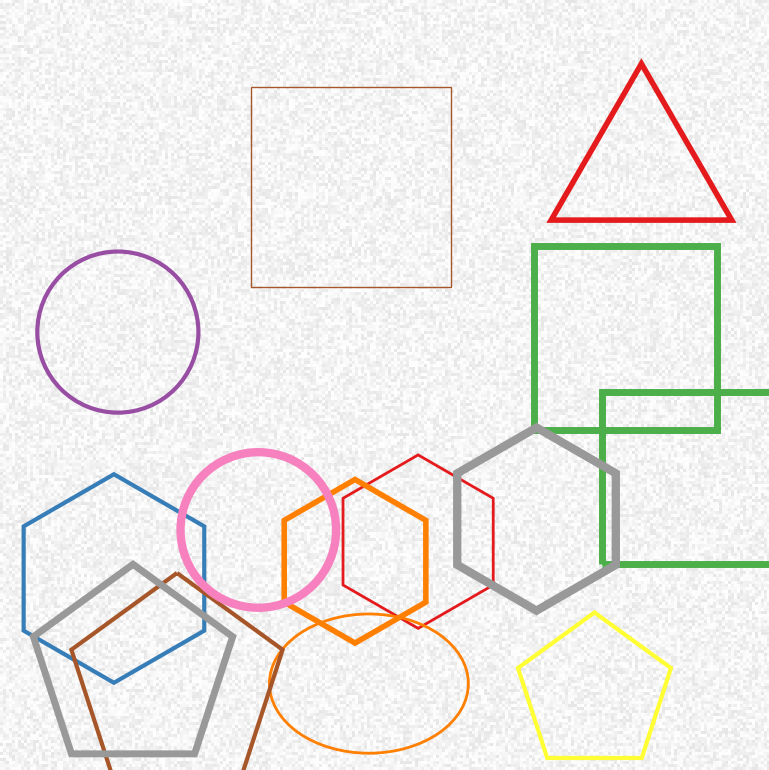[{"shape": "triangle", "thickness": 2, "radius": 0.68, "center": [0.833, 0.782]}, {"shape": "hexagon", "thickness": 1, "radius": 0.56, "center": [0.543, 0.297]}, {"shape": "hexagon", "thickness": 1.5, "radius": 0.68, "center": [0.148, 0.249]}, {"shape": "square", "thickness": 2.5, "radius": 0.6, "center": [0.813, 0.561]}, {"shape": "square", "thickness": 2.5, "radius": 0.56, "center": [0.894, 0.38]}, {"shape": "circle", "thickness": 1.5, "radius": 0.52, "center": [0.153, 0.569]}, {"shape": "hexagon", "thickness": 2, "radius": 0.53, "center": [0.461, 0.271]}, {"shape": "oval", "thickness": 1, "radius": 0.65, "center": [0.479, 0.112]}, {"shape": "pentagon", "thickness": 1.5, "radius": 0.52, "center": [0.772, 0.1]}, {"shape": "pentagon", "thickness": 1.5, "radius": 0.72, "center": [0.23, 0.112]}, {"shape": "square", "thickness": 0.5, "radius": 0.65, "center": [0.455, 0.757]}, {"shape": "circle", "thickness": 3, "radius": 0.51, "center": [0.335, 0.312]}, {"shape": "pentagon", "thickness": 2.5, "radius": 0.68, "center": [0.173, 0.131]}, {"shape": "hexagon", "thickness": 3, "radius": 0.59, "center": [0.697, 0.326]}]